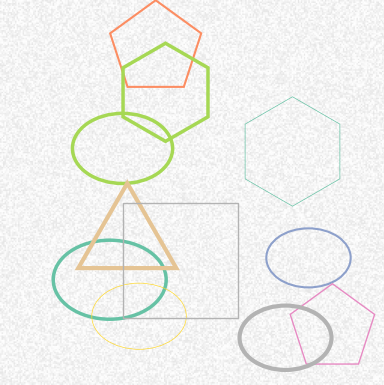[{"shape": "oval", "thickness": 2.5, "radius": 0.73, "center": [0.285, 0.273]}, {"shape": "hexagon", "thickness": 0.5, "radius": 0.71, "center": [0.76, 0.607]}, {"shape": "pentagon", "thickness": 1.5, "radius": 0.62, "center": [0.404, 0.875]}, {"shape": "oval", "thickness": 1.5, "radius": 0.55, "center": [0.801, 0.33]}, {"shape": "pentagon", "thickness": 1, "radius": 0.58, "center": [0.863, 0.148]}, {"shape": "hexagon", "thickness": 2.5, "radius": 0.64, "center": [0.43, 0.76]}, {"shape": "oval", "thickness": 2.5, "radius": 0.65, "center": [0.318, 0.614]}, {"shape": "oval", "thickness": 0.5, "radius": 0.61, "center": [0.361, 0.179]}, {"shape": "triangle", "thickness": 3, "radius": 0.73, "center": [0.331, 0.377]}, {"shape": "square", "thickness": 1, "radius": 0.75, "center": [0.47, 0.324]}, {"shape": "oval", "thickness": 3, "radius": 0.6, "center": [0.742, 0.123]}]